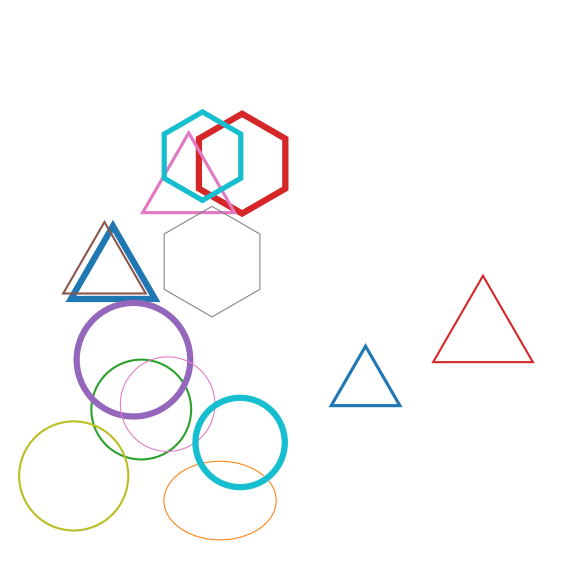[{"shape": "triangle", "thickness": 3, "radius": 0.42, "center": [0.196, 0.524]}, {"shape": "triangle", "thickness": 1.5, "radius": 0.34, "center": [0.633, 0.331]}, {"shape": "oval", "thickness": 0.5, "radius": 0.49, "center": [0.381, 0.132]}, {"shape": "circle", "thickness": 1, "radius": 0.43, "center": [0.245, 0.29]}, {"shape": "triangle", "thickness": 1, "radius": 0.5, "center": [0.836, 0.422]}, {"shape": "hexagon", "thickness": 3, "radius": 0.43, "center": [0.419, 0.716]}, {"shape": "circle", "thickness": 3, "radius": 0.49, "center": [0.231, 0.376]}, {"shape": "triangle", "thickness": 1, "radius": 0.41, "center": [0.181, 0.532]}, {"shape": "circle", "thickness": 0.5, "radius": 0.41, "center": [0.29, 0.299]}, {"shape": "triangle", "thickness": 1.5, "radius": 0.46, "center": [0.327, 0.677]}, {"shape": "hexagon", "thickness": 0.5, "radius": 0.48, "center": [0.367, 0.546]}, {"shape": "circle", "thickness": 1, "radius": 0.47, "center": [0.128, 0.175]}, {"shape": "circle", "thickness": 3, "radius": 0.39, "center": [0.416, 0.233]}, {"shape": "hexagon", "thickness": 2.5, "radius": 0.38, "center": [0.351, 0.729]}]